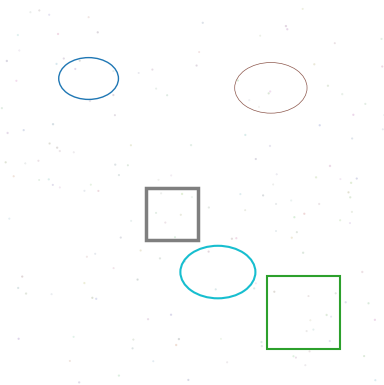[{"shape": "oval", "thickness": 1, "radius": 0.39, "center": [0.23, 0.796]}, {"shape": "square", "thickness": 1.5, "radius": 0.47, "center": [0.788, 0.188]}, {"shape": "oval", "thickness": 0.5, "radius": 0.47, "center": [0.704, 0.772]}, {"shape": "square", "thickness": 2.5, "radius": 0.34, "center": [0.446, 0.445]}, {"shape": "oval", "thickness": 1.5, "radius": 0.49, "center": [0.566, 0.293]}]